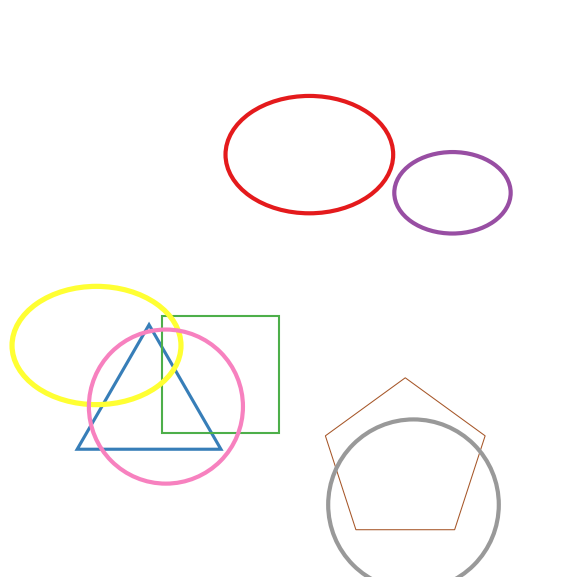[{"shape": "oval", "thickness": 2, "radius": 0.73, "center": [0.536, 0.731]}, {"shape": "triangle", "thickness": 1.5, "radius": 0.72, "center": [0.258, 0.293]}, {"shape": "square", "thickness": 1, "radius": 0.51, "center": [0.381, 0.351]}, {"shape": "oval", "thickness": 2, "radius": 0.5, "center": [0.784, 0.665]}, {"shape": "oval", "thickness": 2.5, "radius": 0.73, "center": [0.167, 0.401]}, {"shape": "pentagon", "thickness": 0.5, "radius": 0.73, "center": [0.702, 0.2]}, {"shape": "circle", "thickness": 2, "radius": 0.67, "center": [0.287, 0.295]}, {"shape": "circle", "thickness": 2, "radius": 0.74, "center": [0.716, 0.125]}]